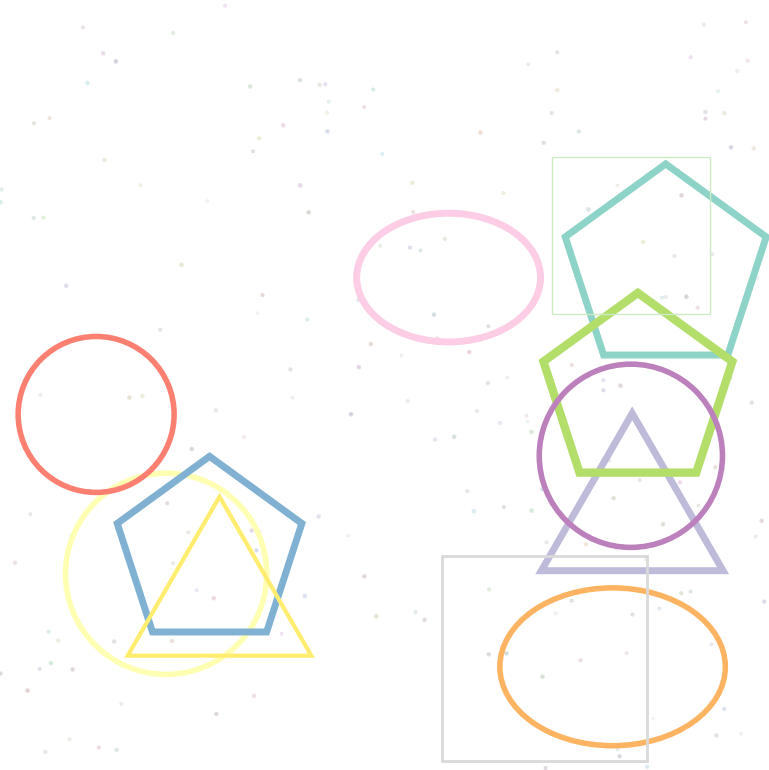[{"shape": "pentagon", "thickness": 2.5, "radius": 0.69, "center": [0.865, 0.65]}, {"shape": "circle", "thickness": 2, "radius": 0.65, "center": [0.216, 0.255]}, {"shape": "triangle", "thickness": 2.5, "radius": 0.68, "center": [0.821, 0.327]}, {"shape": "circle", "thickness": 2, "radius": 0.51, "center": [0.125, 0.462]}, {"shape": "pentagon", "thickness": 2.5, "radius": 0.63, "center": [0.272, 0.281]}, {"shape": "oval", "thickness": 2, "radius": 0.73, "center": [0.796, 0.134]}, {"shape": "pentagon", "thickness": 3, "radius": 0.64, "center": [0.828, 0.491]}, {"shape": "oval", "thickness": 2.5, "radius": 0.6, "center": [0.583, 0.64]}, {"shape": "square", "thickness": 1, "radius": 0.67, "center": [0.707, 0.145]}, {"shape": "circle", "thickness": 2, "radius": 0.59, "center": [0.819, 0.408]}, {"shape": "square", "thickness": 0.5, "radius": 0.51, "center": [0.82, 0.694]}, {"shape": "triangle", "thickness": 1.5, "radius": 0.69, "center": [0.285, 0.217]}]